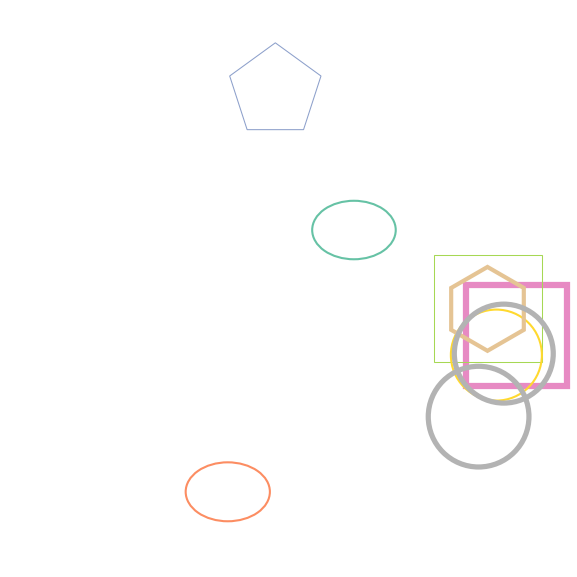[{"shape": "oval", "thickness": 1, "radius": 0.36, "center": [0.613, 0.601]}, {"shape": "oval", "thickness": 1, "radius": 0.36, "center": [0.394, 0.148]}, {"shape": "pentagon", "thickness": 0.5, "radius": 0.42, "center": [0.477, 0.842]}, {"shape": "square", "thickness": 3, "radius": 0.44, "center": [0.895, 0.418]}, {"shape": "square", "thickness": 0.5, "radius": 0.47, "center": [0.845, 0.465]}, {"shape": "circle", "thickness": 1, "radius": 0.39, "center": [0.86, 0.384]}, {"shape": "hexagon", "thickness": 2, "radius": 0.36, "center": [0.844, 0.464]}, {"shape": "circle", "thickness": 2.5, "radius": 0.43, "center": [0.872, 0.387]}, {"shape": "circle", "thickness": 2.5, "radius": 0.44, "center": [0.829, 0.278]}]